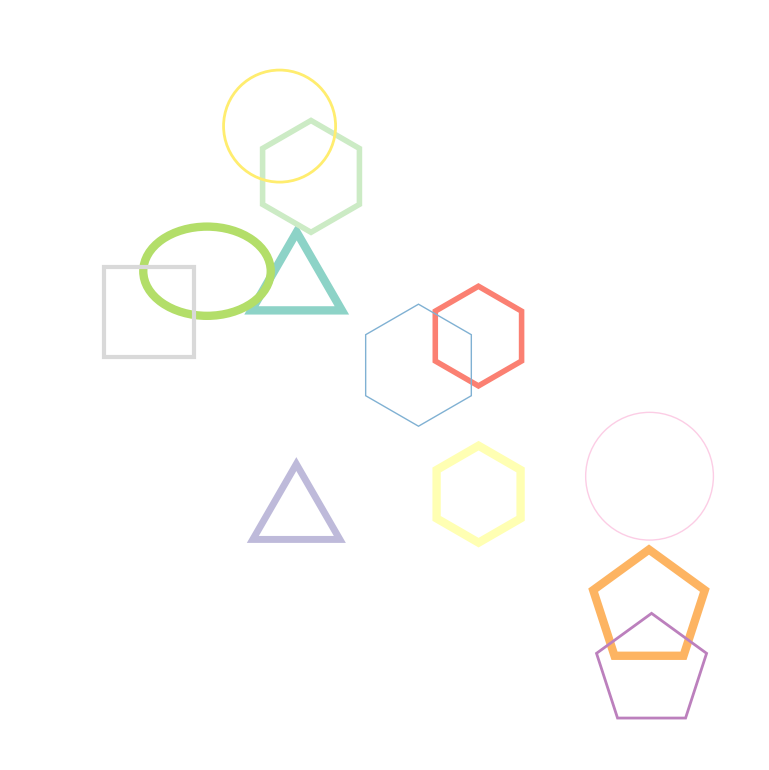[{"shape": "triangle", "thickness": 3, "radius": 0.34, "center": [0.385, 0.631]}, {"shape": "hexagon", "thickness": 3, "radius": 0.31, "center": [0.622, 0.358]}, {"shape": "triangle", "thickness": 2.5, "radius": 0.33, "center": [0.385, 0.332]}, {"shape": "hexagon", "thickness": 2, "radius": 0.32, "center": [0.621, 0.564]}, {"shape": "hexagon", "thickness": 0.5, "radius": 0.4, "center": [0.543, 0.526]}, {"shape": "pentagon", "thickness": 3, "radius": 0.38, "center": [0.843, 0.21]}, {"shape": "oval", "thickness": 3, "radius": 0.41, "center": [0.269, 0.648]}, {"shape": "circle", "thickness": 0.5, "radius": 0.41, "center": [0.844, 0.382]}, {"shape": "square", "thickness": 1.5, "radius": 0.29, "center": [0.194, 0.595]}, {"shape": "pentagon", "thickness": 1, "radius": 0.38, "center": [0.846, 0.128]}, {"shape": "hexagon", "thickness": 2, "radius": 0.36, "center": [0.404, 0.771]}, {"shape": "circle", "thickness": 1, "radius": 0.36, "center": [0.363, 0.836]}]